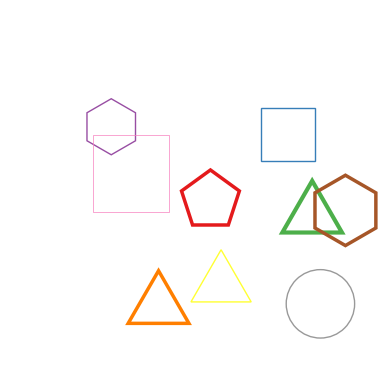[{"shape": "pentagon", "thickness": 2.5, "radius": 0.39, "center": [0.547, 0.48]}, {"shape": "square", "thickness": 1, "radius": 0.35, "center": [0.748, 0.651]}, {"shape": "triangle", "thickness": 3, "radius": 0.45, "center": [0.811, 0.441]}, {"shape": "hexagon", "thickness": 1, "radius": 0.36, "center": [0.289, 0.671]}, {"shape": "triangle", "thickness": 2.5, "radius": 0.46, "center": [0.412, 0.206]}, {"shape": "triangle", "thickness": 1, "radius": 0.45, "center": [0.574, 0.261]}, {"shape": "hexagon", "thickness": 2.5, "radius": 0.46, "center": [0.897, 0.454]}, {"shape": "square", "thickness": 0.5, "radius": 0.5, "center": [0.34, 0.549]}, {"shape": "circle", "thickness": 1, "radius": 0.44, "center": [0.832, 0.211]}]